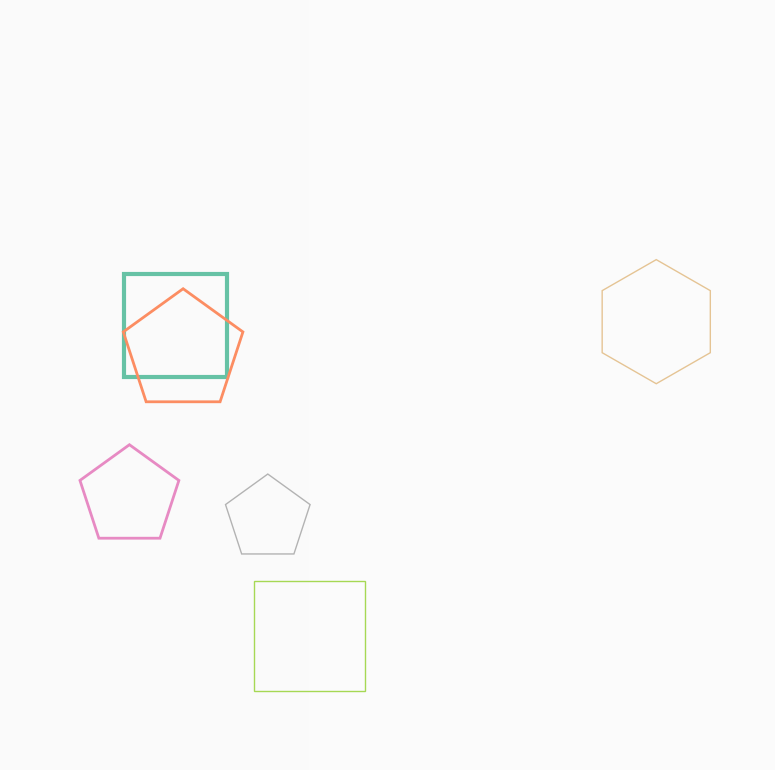[{"shape": "square", "thickness": 1.5, "radius": 0.33, "center": [0.226, 0.577]}, {"shape": "pentagon", "thickness": 1, "radius": 0.41, "center": [0.236, 0.544]}, {"shape": "pentagon", "thickness": 1, "radius": 0.34, "center": [0.167, 0.355]}, {"shape": "square", "thickness": 0.5, "radius": 0.36, "center": [0.4, 0.174]}, {"shape": "hexagon", "thickness": 0.5, "radius": 0.4, "center": [0.847, 0.582]}, {"shape": "pentagon", "thickness": 0.5, "radius": 0.29, "center": [0.346, 0.327]}]